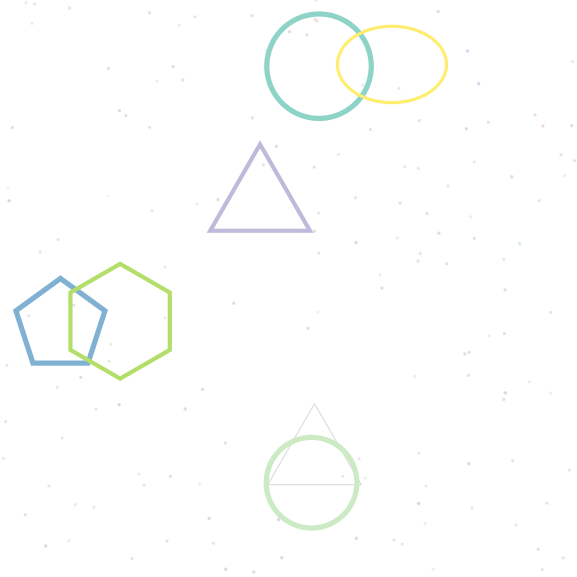[{"shape": "circle", "thickness": 2.5, "radius": 0.45, "center": [0.552, 0.884]}, {"shape": "triangle", "thickness": 2, "radius": 0.5, "center": [0.45, 0.649]}, {"shape": "pentagon", "thickness": 2.5, "radius": 0.41, "center": [0.105, 0.436]}, {"shape": "hexagon", "thickness": 2, "radius": 0.5, "center": [0.208, 0.443]}, {"shape": "triangle", "thickness": 0.5, "radius": 0.47, "center": [0.545, 0.207]}, {"shape": "circle", "thickness": 2.5, "radius": 0.39, "center": [0.539, 0.163]}, {"shape": "oval", "thickness": 1.5, "radius": 0.47, "center": [0.679, 0.888]}]